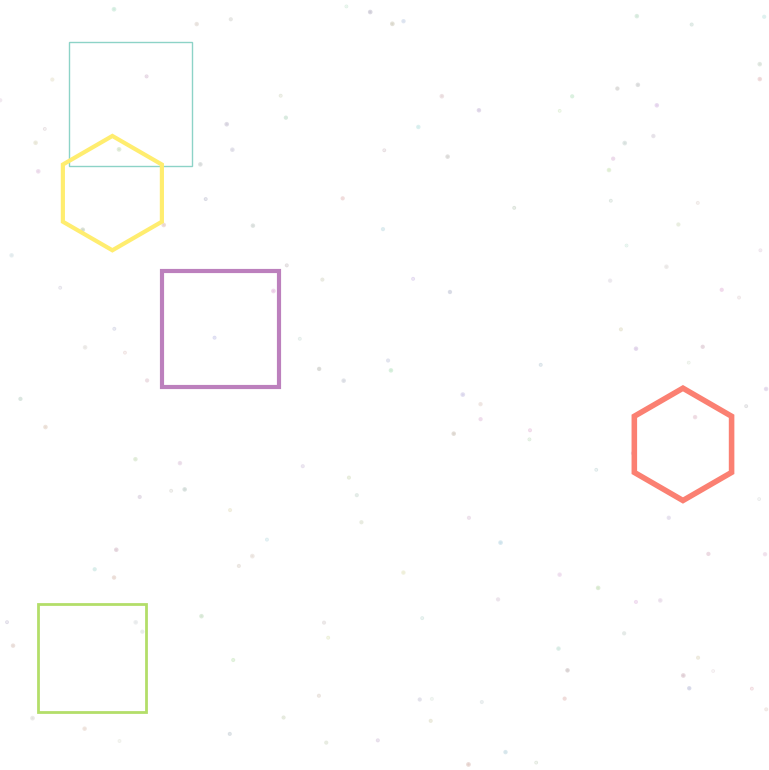[{"shape": "square", "thickness": 0.5, "radius": 0.4, "center": [0.17, 0.865]}, {"shape": "hexagon", "thickness": 2, "radius": 0.36, "center": [0.887, 0.423]}, {"shape": "square", "thickness": 1, "radius": 0.35, "center": [0.119, 0.145]}, {"shape": "square", "thickness": 1.5, "radius": 0.38, "center": [0.286, 0.573]}, {"shape": "hexagon", "thickness": 1.5, "radius": 0.37, "center": [0.146, 0.749]}]